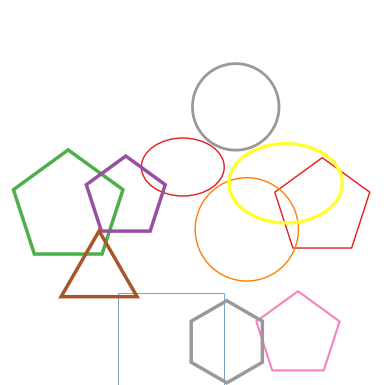[{"shape": "pentagon", "thickness": 1, "radius": 0.65, "center": [0.837, 0.461]}, {"shape": "oval", "thickness": 1, "radius": 0.54, "center": [0.475, 0.566]}, {"shape": "square", "thickness": 0.5, "radius": 0.69, "center": [0.444, 0.103]}, {"shape": "pentagon", "thickness": 2.5, "radius": 0.75, "center": [0.177, 0.461]}, {"shape": "pentagon", "thickness": 2.5, "radius": 0.54, "center": [0.327, 0.487]}, {"shape": "circle", "thickness": 1, "radius": 0.67, "center": [0.641, 0.404]}, {"shape": "oval", "thickness": 2.5, "radius": 0.74, "center": [0.742, 0.524]}, {"shape": "triangle", "thickness": 2.5, "radius": 0.57, "center": [0.257, 0.286]}, {"shape": "pentagon", "thickness": 1.5, "radius": 0.57, "center": [0.774, 0.13]}, {"shape": "circle", "thickness": 2, "radius": 0.56, "center": [0.612, 0.722]}, {"shape": "hexagon", "thickness": 2.5, "radius": 0.53, "center": [0.589, 0.112]}]